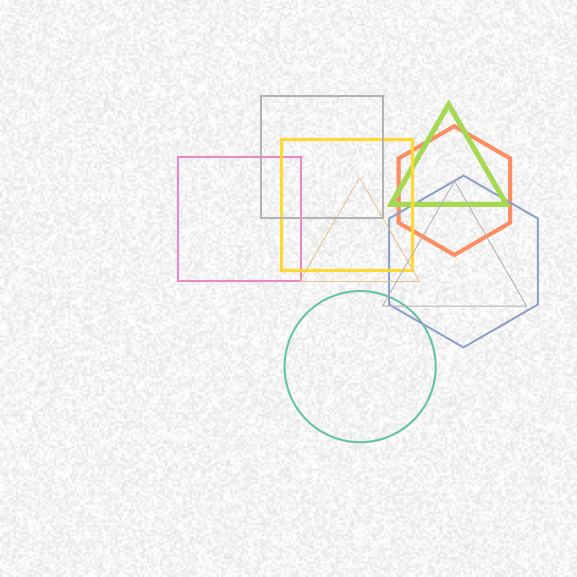[{"shape": "circle", "thickness": 1, "radius": 0.65, "center": [0.624, 0.364]}, {"shape": "hexagon", "thickness": 2, "radius": 0.56, "center": [0.787, 0.669]}, {"shape": "hexagon", "thickness": 1, "radius": 0.74, "center": [0.803, 0.546]}, {"shape": "square", "thickness": 1, "radius": 0.54, "center": [0.414, 0.62]}, {"shape": "triangle", "thickness": 2.5, "radius": 0.58, "center": [0.777, 0.703]}, {"shape": "square", "thickness": 1.5, "radius": 0.57, "center": [0.599, 0.645]}, {"shape": "triangle", "thickness": 0.5, "radius": 0.6, "center": [0.623, 0.572]}, {"shape": "triangle", "thickness": 0.5, "radius": 0.72, "center": [0.787, 0.541]}, {"shape": "square", "thickness": 1, "radius": 0.53, "center": [0.558, 0.728]}]